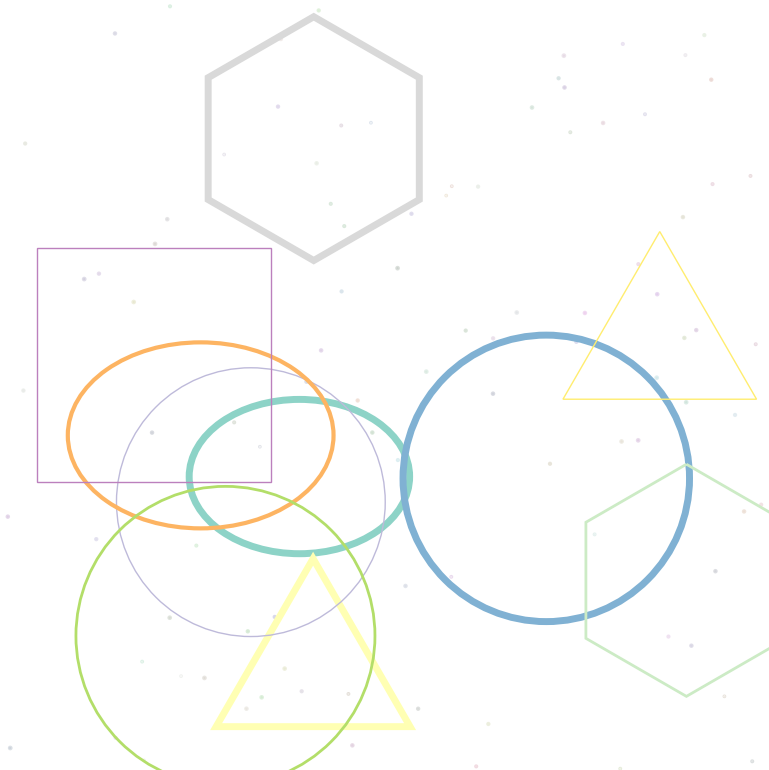[{"shape": "oval", "thickness": 2.5, "radius": 0.72, "center": [0.389, 0.381]}, {"shape": "triangle", "thickness": 2.5, "radius": 0.73, "center": [0.407, 0.129]}, {"shape": "circle", "thickness": 0.5, "radius": 0.87, "center": [0.326, 0.348]}, {"shape": "circle", "thickness": 2.5, "radius": 0.93, "center": [0.709, 0.379]}, {"shape": "oval", "thickness": 1.5, "radius": 0.86, "center": [0.261, 0.435]}, {"shape": "circle", "thickness": 1, "radius": 0.97, "center": [0.293, 0.174]}, {"shape": "hexagon", "thickness": 2.5, "radius": 0.79, "center": [0.407, 0.82]}, {"shape": "square", "thickness": 0.5, "radius": 0.76, "center": [0.2, 0.526]}, {"shape": "hexagon", "thickness": 1, "radius": 0.75, "center": [0.891, 0.246]}, {"shape": "triangle", "thickness": 0.5, "radius": 0.73, "center": [0.857, 0.554]}]